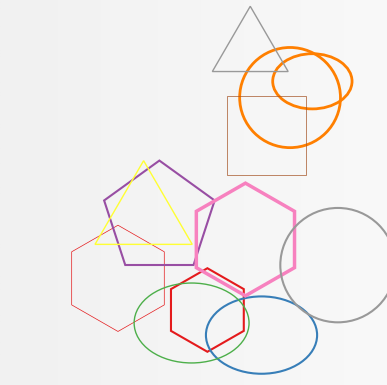[{"shape": "hexagon", "thickness": 0.5, "radius": 0.69, "center": [0.304, 0.277]}, {"shape": "hexagon", "thickness": 1.5, "radius": 0.54, "center": [0.535, 0.195]}, {"shape": "oval", "thickness": 1.5, "radius": 0.72, "center": [0.675, 0.13]}, {"shape": "oval", "thickness": 1, "radius": 0.74, "center": [0.494, 0.161]}, {"shape": "pentagon", "thickness": 1.5, "radius": 0.75, "center": [0.411, 0.433]}, {"shape": "circle", "thickness": 2, "radius": 0.65, "center": [0.749, 0.747]}, {"shape": "oval", "thickness": 2, "radius": 0.51, "center": [0.806, 0.789]}, {"shape": "triangle", "thickness": 1, "radius": 0.72, "center": [0.371, 0.438]}, {"shape": "square", "thickness": 0.5, "radius": 0.51, "center": [0.688, 0.648]}, {"shape": "hexagon", "thickness": 2.5, "radius": 0.73, "center": [0.633, 0.378]}, {"shape": "triangle", "thickness": 1, "radius": 0.56, "center": [0.646, 0.871]}, {"shape": "circle", "thickness": 1.5, "radius": 0.74, "center": [0.872, 0.311]}]